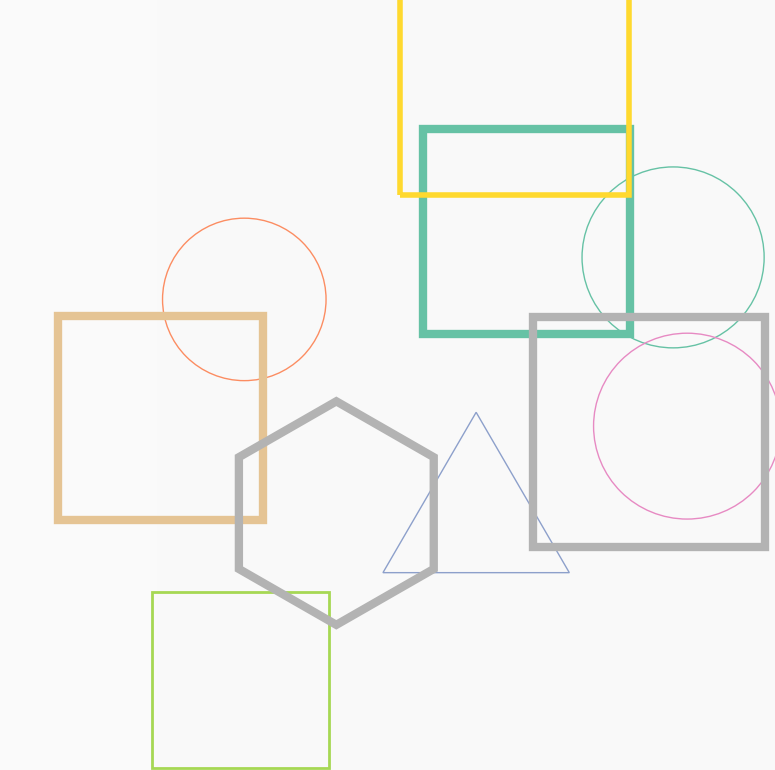[{"shape": "circle", "thickness": 0.5, "radius": 0.59, "center": [0.869, 0.666]}, {"shape": "square", "thickness": 3, "radius": 0.67, "center": [0.679, 0.699]}, {"shape": "circle", "thickness": 0.5, "radius": 0.53, "center": [0.315, 0.611]}, {"shape": "triangle", "thickness": 0.5, "radius": 0.69, "center": [0.614, 0.326]}, {"shape": "circle", "thickness": 0.5, "radius": 0.6, "center": [0.887, 0.447]}, {"shape": "square", "thickness": 1, "radius": 0.57, "center": [0.31, 0.117]}, {"shape": "square", "thickness": 2, "radius": 0.74, "center": [0.664, 0.894]}, {"shape": "square", "thickness": 3, "radius": 0.66, "center": [0.207, 0.457]}, {"shape": "hexagon", "thickness": 3, "radius": 0.73, "center": [0.434, 0.334]}, {"shape": "square", "thickness": 3, "radius": 0.75, "center": [0.837, 0.439]}]